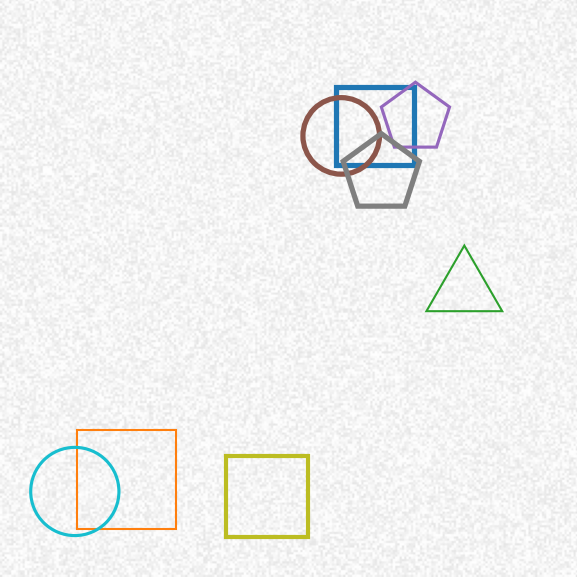[{"shape": "square", "thickness": 2.5, "radius": 0.34, "center": [0.649, 0.78]}, {"shape": "square", "thickness": 1, "radius": 0.43, "center": [0.219, 0.169]}, {"shape": "triangle", "thickness": 1, "radius": 0.38, "center": [0.804, 0.498]}, {"shape": "pentagon", "thickness": 1.5, "radius": 0.31, "center": [0.719, 0.795]}, {"shape": "circle", "thickness": 2.5, "radius": 0.33, "center": [0.591, 0.764]}, {"shape": "pentagon", "thickness": 2.5, "radius": 0.35, "center": [0.66, 0.698]}, {"shape": "square", "thickness": 2, "radius": 0.35, "center": [0.462, 0.139]}, {"shape": "circle", "thickness": 1.5, "radius": 0.38, "center": [0.13, 0.148]}]